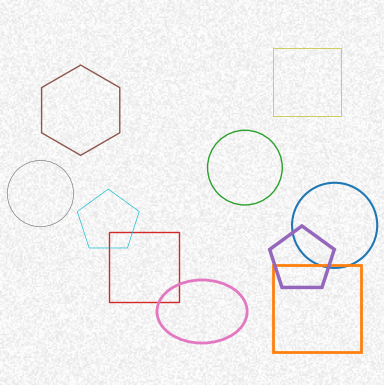[{"shape": "circle", "thickness": 1.5, "radius": 0.55, "center": [0.869, 0.415]}, {"shape": "square", "thickness": 2, "radius": 0.57, "center": [0.823, 0.199]}, {"shape": "circle", "thickness": 1, "radius": 0.49, "center": [0.636, 0.565]}, {"shape": "square", "thickness": 1, "radius": 0.45, "center": [0.374, 0.306]}, {"shape": "pentagon", "thickness": 2.5, "radius": 0.44, "center": [0.784, 0.325]}, {"shape": "hexagon", "thickness": 1, "radius": 0.59, "center": [0.21, 0.714]}, {"shape": "oval", "thickness": 2, "radius": 0.59, "center": [0.525, 0.191]}, {"shape": "circle", "thickness": 0.5, "radius": 0.43, "center": [0.105, 0.497]}, {"shape": "square", "thickness": 0.5, "radius": 0.44, "center": [0.797, 0.786]}, {"shape": "pentagon", "thickness": 0.5, "radius": 0.42, "center": [0.281, 0.424]}]